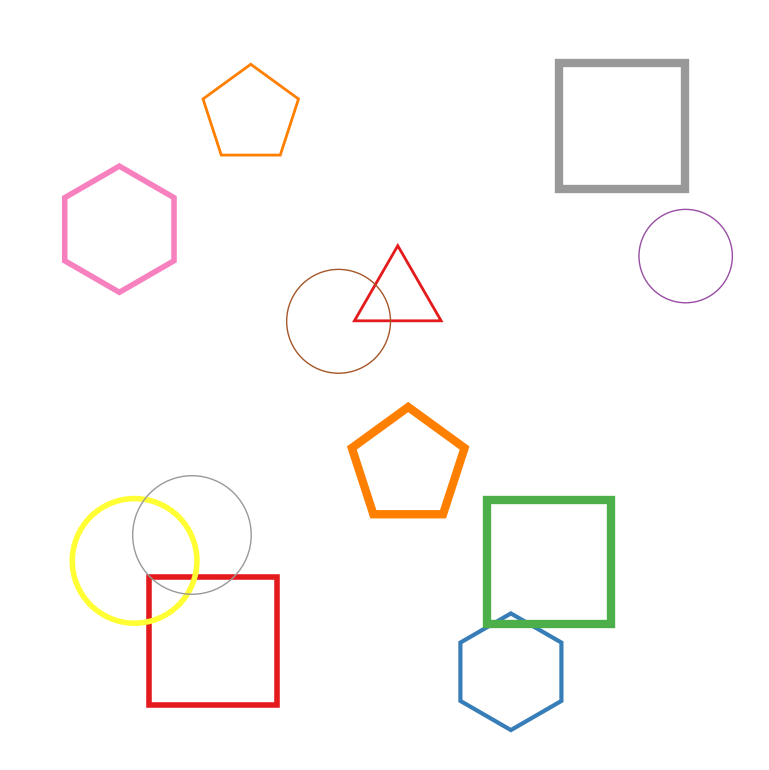[{"shape": "square", "thickness": 2, "radius": 0.42, "center": [0.276, 0.167]}, {"shape": "triangle", "thickness": 1, "radius": 0.33, "center": [0.517, 0.616]}, {"shape": "hexagon", "thickness": 1.5, "radius": 0.38, "center": [0.664, 0.128]}, {"shape": "square", "thickness": 3, "radius": 0.4, "center": [0.713, 0.27]}, {"shape": "circle", "thickness": 0.5, "radius": 0.3, "center": [0.89, 0.667]}, {"shape": "pentagon", "thickness": 1, "radius": 0.33, "center": [0.326, 0.851]}, {"shape": "pentagon", "thickness": 3, "radius": 0.38, "center": [0.53, 0.394]}, {"shape": "circle", "thickness": 2, "radius": 0.4, "center": [0.175, 0.272]}, {"shape": "circle", "thickness": 0.5, "radius": 0.34, "center": [0.44, 0.583]}, {"shape": "hexagon", "thickness": 2, "radius": 0.41, "center": [0.155, 0.702]}, {"shape": "circle", "thickness": 0.5, "radius": 0.38, "center": [0.249, 0.305]}, {"shape": "square", "thickness": 3, "radius": 0.41, "center": [0.808, 0.836]}]